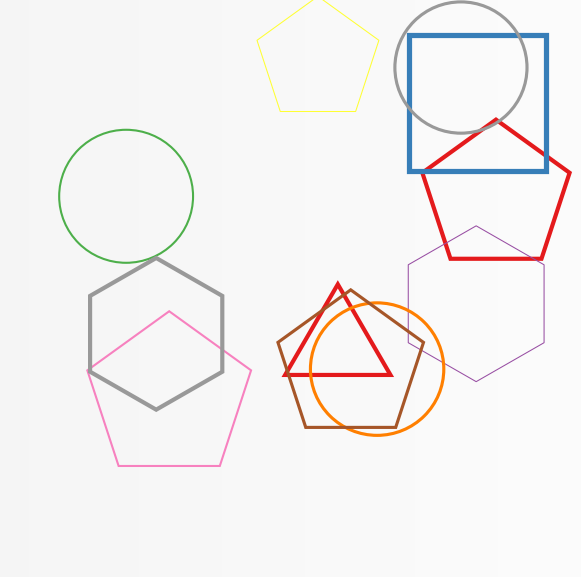[{"shape": "triangle", "thickness": 2, "radius": 0.52, "center": [0.581, 0.402]}, {"shape": "pentagon", "thickness": 2, "radius": 0.67, "center": [0.853, 0.659]}, {"shape": "square", "thickness": 2.5, "radius": 0.59, "center": [0.822, 0.821]}, {"shape": "circle", "thickness": 1, "radius": 0.58, "center": [0.217, 0.659]}, {"shape": "hexagon", "thickness": 0.5, "radius": 0.67, "center": [0.819, 0.473]}, {"shape": "circle", "thickness": 1.5, "radius": 0.57, "center": [0.649, 0.36]}, {"shape": "pentagon", "thickness": 0.5, "radius": 0.55, "center": [0.547, 0.895]}, {"shape": "pentagon", "thickness": 1.5, "radius": 0.66, "center": [0.603, 0.366]}, {"shape": "pentagon", "thickness": 1, "radius": 0.74, "center": [0.291, 0.312]}, {"shape": "hexagon", "thickness": 2, "radius": 0.66, "center": [0.269, 0.421]}, {"shape": "circle", "thickness": 1.5, "radius": 0.57, "center": [0.793, 0.882]}]